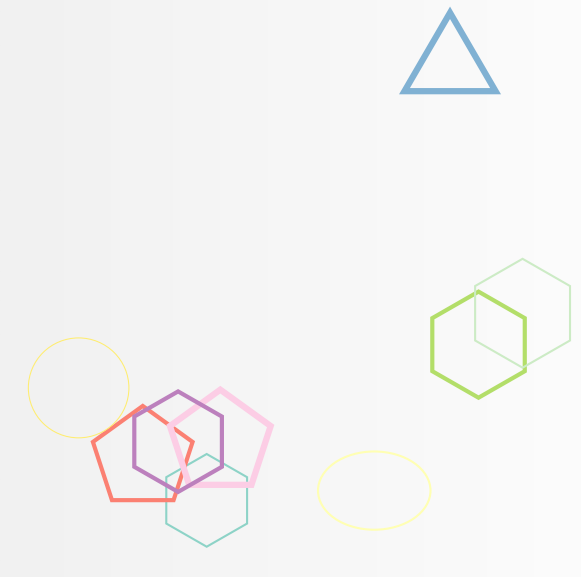[{"shape": "hexagon", "thickness": 1, "radius": 0.4, "center": [0.356, 0.133]}, {"shape": "oval", "thickness": 1, "radius": 0.48, "center": [0.644, 0.15]}, {"shape": "pentagon", "thickness": 2, "radius": 0.45, "center": [0.246, 0.206]}, {"shape": "triangle", "thickness": 3, "radius": 0.45, "center": [0.774, 0.886]}, {"shape": "hexagon", "thickness": 2, "radius": 0.46, "center": [0.823, 0.402]}, {"shape": "pentagon", "thickness": 3, "radius": 0.46, "center": [0.379, 0.233]}, {"shape": "hexagon", "thickness": 2, "radius": 0.44, "center": [0.306, 0.234]}, {"shape": "hexagon", "thickness": 1, "radius": 0.47, "center": [0.899, 0.457]}, {"shape": "circle", "thickness": 0.5, "radius": 0.43, "center": [0.135, 0.327]}]